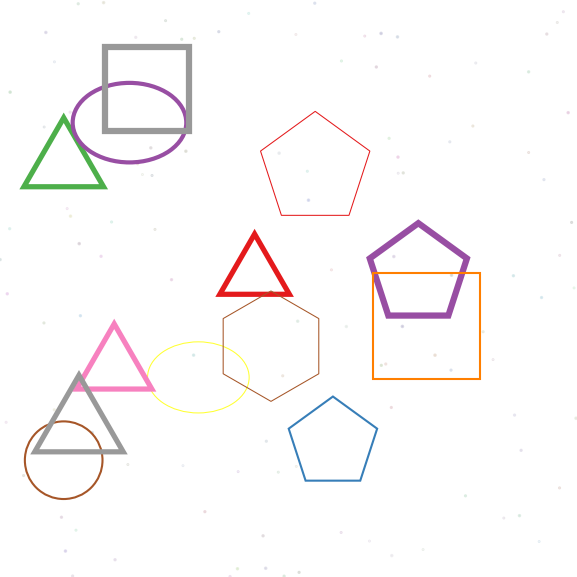[{"shape": "pentagon", "thickness": 0.5, "radius": 0.5, "center": [0.546, 0.707]}, {"shape": "triangle", "thickness": 2.5, "radius": 0.35, "center": [0.441, 0.524]}, {"shape": "pentagon", "thickness": 1, "radius": 0.4, "center": [0.576, 0.232]}, {"shape": "triangle", "thickness": 2.5, "radius": 0.4, "center": [0.11, 0.716]}, {"shape": "pentagon", "thickness": 3, "radius": 0.44, "center": [0.724, 0.524]}, {"shape": "oval", "thickness": 2, "radius": 0.49, "center": [0.224, 0.787]}, {"shape": "square", "thickness": 1, "radius": 0.46, "center": [0.738, 0.434]}, {"shape": "oval", "thickness": 0.5, "radius": 0.44, "center": [0.343, 0.346]}, {"shape": "hexagon", "thickness": 0.5, "radius": 0.48, "center": [0.469, 0.4]}, {"shape": "circle", "thickness": 1, "radius": 0.34, "center": [0.11, 0.202]}, {"shape": "triangle", "thickness": 2.5, "radius": 0.38, "center": [0.198, 0.363]}, {"shape": "triangle", "thickness": 2.5, "radius": 0.44, "center": [0.137, 0.261]}, {"shape": "square", "thickness": 3, "radius": 0.36, "center": [0.254, 0.845]}]